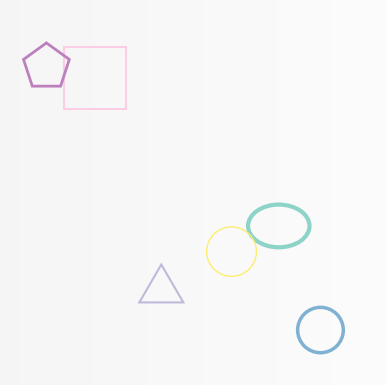[{"shape": "oval", "thickness": 3, "radius": 0.4, "center": [0.719, 0.413]}, {"shape": "triangle", "thickness": 1.5, "radius": 0.33, "center": [0.416, 0.247]}, {"shape": "circle", "thickness": 2.5, "radius": 0.29, "center": [0.827, 0.143]}, {"shape": "square", "thickness": 1.5, "radius": 0.4, "center": [0.245, 0.797]}, {"shape": "pentagon", "thickness": 2, "radius": 0.31, "center": [0.12, 0.826]}, {"shape": "circle", "thickness": 1, "radius": 0.32, "center": [0.597, 0.347]}]